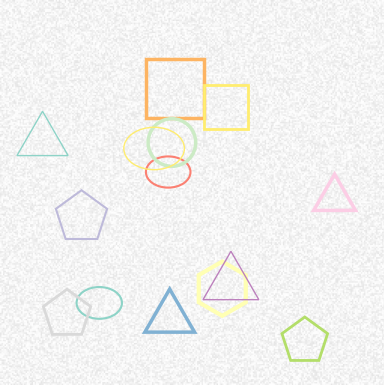[{"shape": "oval", "thickness": 1.5, "radius": 0.29, "center": [0.258, 0.213]}, {"shape": "triangle", "thickness": 1, "radius": 0.38, "center": [0.111, 0.634]}, {"shape": "hexagon", "thickness": 3, "radius": 0.35, "center": [0.577, 0.25]}, {"shape": "pentagon", "thickness": 1.5, "radius": 0.35, "center": [0.212, 0.436]}, {"shape": "oval", "thickness": 1.5, "radius": 0.29, "center": [0.437, 0.553]}, {"shape": "triangle", "thickness": 2.5, "radius": 0.37, "center": [0.441, 0.175]}, {"shape": "square", "thickness": 2.5, "radius": 0.38, "center": [0.455, 0.771]}, {"shape": "pentagon", "thickness": 2, "radius": 0.31, "center": [0.792, 0.114]}, {"shape": "triangle", "thickness": 2.5, "radius": 0.31, "center": [0.869, 0.485]}, {"shape": "pentagon", "thickness": 2, "radius": 0.32, "center": [0.174, 0.184]}, {"shape": "triangle", "thickness": 1, "radius": 0.42, "center": [0.6, 0.264]}, {"shape": "circle", "thickness": 2.5, "radius": 0.31, "center": [0.447, 0.63]}, {"shape": "oval", "thickness": 1, "radius": 0.39, "center": [0.4, 0.614]}, {"shape": "square", "thickness": 2, "radius": 0.29, "center": [0.587, 0.721]}]